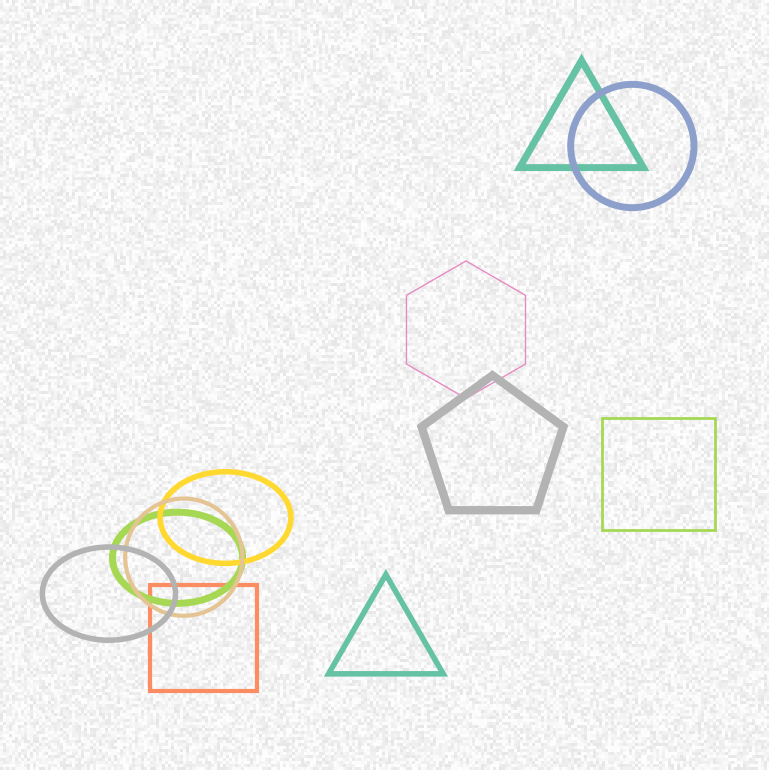[{"shape": "triangle", "thickness": 2.5, "radius": 0.46, "center": [0.755, 0.829]}, {"shape": "triangle", "thickness": 2, "radius": 0.43, "center": [0.501, 0.168]}, {"shape": "square", "thickness": 1.5, "radius": 0.34, "center": [0.264, 0.171]}, {"shape": "circle", "thickness": 2.5, "radius": 0.4, "center": [0.821, 0.81]}, {"shape": "hexagon", "thickness": 0.5, "radius": 0.45, "center": [0.605, 0.572]}, {"shape": "square", "thickness": 1, "radius": 0.37, "center": [0.855, 0.384]}, {"shape": "oval", "thickness": 2.5, "radius": 0.42, "center": [0.231, 0.276]}, {"shape": "oval", "thickness": 2, "radius": 0.43, "center": [0.293, 0.328]}, {"shape": "circle", "thickness": 1.5, "radius": 0.38, "center": [0.239, 0.276]}, {"shape": "pentagon", "thickness": 3, "radius": 0.48, "center": [0.64, 0.416]}, {"shape": "oval", "thickness": 2, "radius": 0.43, "center": [0.141, 0.229]}]